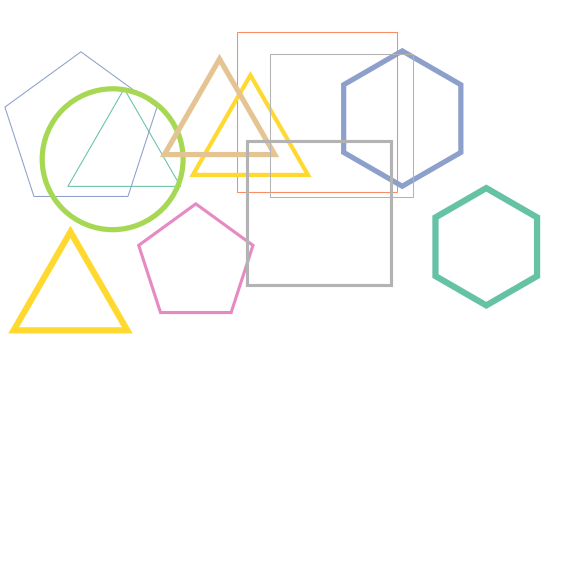[{"shape": "triangle", "thickness": 0.5, "radius": 0.56, "center": [0.215, 0.733]}, {"shape": "hexagon", "thickness": 3, "radius": 0.51, "center": [0.842, 0.572]}, {"shape": "square", "thickness": 0.5, "radius": 0.69, "center": [0.548, 0.805]}, {"shape": "hexagon", "thickness": 2.5, "radius": 0.59, "center": [0.697, 0.794]}, {"shape": "pentagon", "thickness": 0.5, "radius": 0.69, "center": [0.14, 0.771]}, {"shape": "pentagon", "thickness": 1.5, "radius": 0.52, "center": [0.339, 0.542]}, {"shape": "circle", "thickness": 2.5, "radius": 0.61, "center": [0.195, 0.723]}, {"shape": "triangle", "thickness": 3, "radius": 0.57, "center": [0.122, 0.484]}, {"shape": "triangle", "thickness": 2, "radius": 0.58, "center": [0.434, 0.754]}, {"shape": "triangle", "thickness": 2.5, "radius": 0.55, "center": [0.38, 0.787]}, {"shape": "square", "thickness": 1.5, "radius": 0.62, "center": [0.553, 0.63]}, {"shape": "square", "thickness": 0.5, "radius": 0.62, "center": [0.591, 0.782]}]